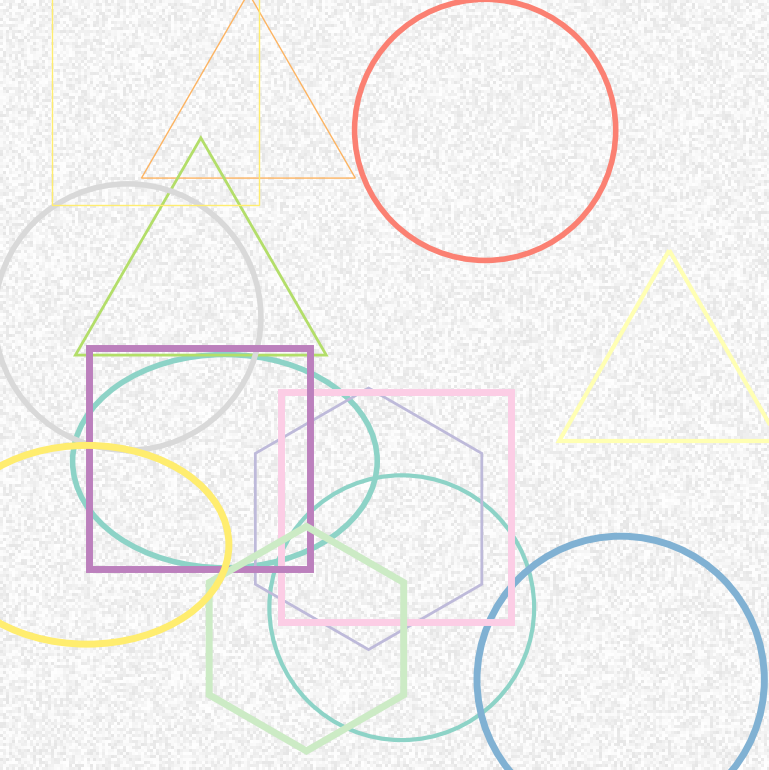[{"shape": "oval", "thickness": 2, "radius": 0.99, "center": [0.292, 0.401]}, {"shape": "circle", "thickness": 1.5, "radius": 0.86, "center": [0.522, 0.211]}, {"shape": "triangle", "thickness": 1.5, "radius": 0.83, "center": [0.869, 0.51]}, {"shape": "hexagon", "thickness": 1, "radius": 0.85, "center": [0.479, 0.326]}, {"shape": "circle", "thickness": 2, "radius": 0.85, "center": [0.63, 0.831]}, {"shape": "circle", "thickness": 2.5, "radius": 0.93, "center": [0.806, 0.117]}, {"shape": "triangle", "thickness": 0.5, "radius": 0.8, "center": [0.323, 0.849]}, {"shape": "triangle", "thickness": 1, "radius": 0.94, "center": [0.261, 0.633]}, {"shape": "square", "thickness": 2.5, "radius": 0.75, "center": [0.514, 0.341]}, {"shape": "circle", "thickness": 2, "radius": 0.86, "center": [0.166, 0.588]}, {"shape": "square", "thickness": 2.5, "radius": 0.72, "center": [0.259, 0.404]}, {"shape": "hexagon", "thickness": 2.5, "radius": 0.73, "center": [0.398, 0.171]}, {"shape": "square", "thickness": 0.5, "radius": 0.67, "center": [0.202, 0.868]}, {"shape": "oval", "thickness": 2.5, "radius": 0.92, "center": [0.113, 0.293]}]